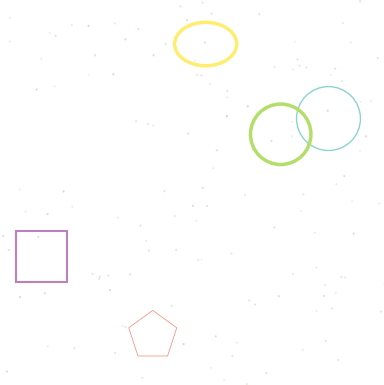[{"shape": "circle", "thickness": 1, "radius": 0.42, "center": [0.853, 0.692]}, {"shape": "pentagon", "thickness": 0.5, "radius": 0.33, "center": [0.397, 0.128]}, {"shape": "circle", "thickness": 2.5, "radius": 0.39, "center": [0.729, 0.651]}, {"shape": "square", "thickness": 1.5, "radius": 0.33, "center": [0.107, 0.333]}, {"shape": "oval", "thickness": 2.5, "radius": 0.4, "center": [0.534, 0.886]}]